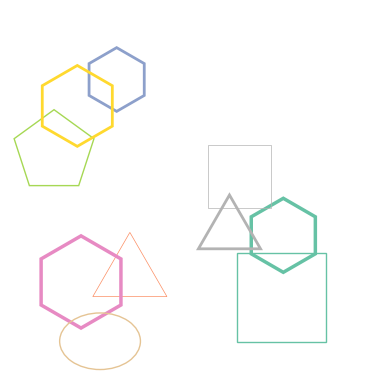[{"shape": "hexagon", "thickness": 2.5, "radius": 0.48, "center": [0.736, 0.389]}, {"shape": "square", "thickness": 1, "radius": 0.58, "center": [0.731, 0.226]}, {"shape": "triangle", "thickness": 0.5, "radius": 0.56, "center": [0.337, 0.285]}, {"shape": "hexagon", "thickness": 2, "radius": 0.41, "center": [0.303, 0.793]}, {"shape": "hexagon", "thickness": 2.5, "radius": 0.6, "center": [0.21, 0.268]}, {"shape": "pentagon", "thickness": 1, "radius": 0.54, "center": [0.14, 0.606]}, {"shape": "hexagon", "thickness": 2, "radius": 0.53, "center": [0.201, 0.725]}, {"shape": "oval", "thickness": 1, "radius": 0.52, "center": [0.26, 0.114]}, {"shape": "triangle", "thickness": 2, "radius": 0.47, "center": [0.596, 0.4]}, {"shape": "square", "thickness": 0.5, "radius": 0.41, "center": [0.623, 0.542]}]